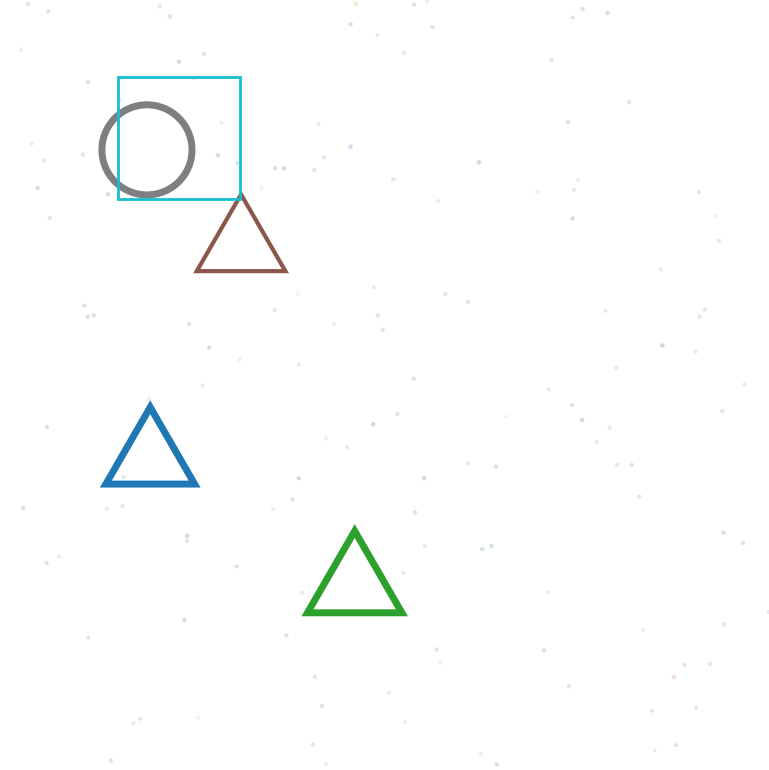[{"shape": "triangle", "thickness": 2.5, "radius": 0.33, "center": [0.195, 0.405]}, {"shape": "triangle", "thickness": 2.5, "radius": 0.35, "center": [0.461, 0.24]}, {"shape": "triangle", "thickness": 1.5, "radius": 0.33, "center": [0.313, 0.681]}, {"shape": "circle", "thickness": 2.5, "radius": 0.29, "center": [0.191, 0.805]}, {"shape": "square", "thickness": 1, "radius": 0.4, "center": [0.233, 0.82]}]